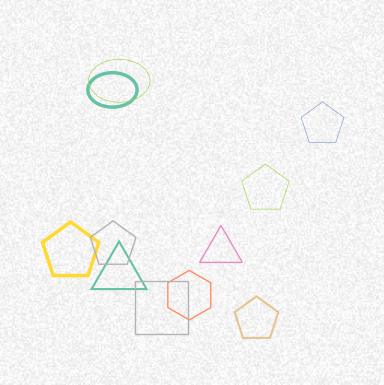[{"shape": "triangle", "thickness": 1.5, "radius": 0.41, "center": [0.309, 0.29]}, {"shape": "oval", "thickness": 2.5, "radius": 0.32, "center": [0.292, 0.766]}, {"shape": "hexagon", "thickness": 1, "radius": 0.32, "center": [0.492, 0.233]}, {"shape": "pentagon", "thickness": 0.5, "radius": 0.29, "center": [0.838, 0.677]}, {"shape": "triangle", "thickness": 1, "radius": 0.32, "center": [0.574, 0.35]}, {"shape": "pentagon", "thickness": 0.5, "radius": 0.32, "center": [0.689, 0.509]}, {"shape": "oval", "thickness": 0.5, "radius": 0.4, "center": [0.31, 0.79]}, {"shape": "pentagon", "thickness": 2.5, "radius": 0.38, "center": [0.183, 0.347]}, {"shape": "pentagon", "thickness": 1.5, "radius": 0.3, "center": [0.666, 0.171]}, {"shape": "square", "thickness": 1, "radius": 0.34, "center": [0.42, 0.202]}, {"shape": "pentagon", "thickness": 1, "radius": 0.31, "center": [0.294, 0.364]}]